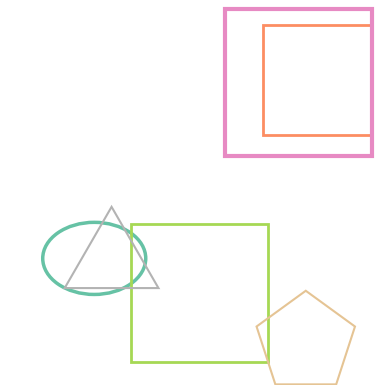[{"shape": "oval", "thickness": 2.5, "radius": 0.67, "center": [0.245, 0.329]}, {"shape": "square", "thickness": 2, "radius": 0.71, "center": [0.824, 0.792]}, {"shape": "square", "thickness": 3, "radius": 0.96, "center": [0.774, 0.785]}, {"shape": "square", "thickness": 2, "radius": 0.89, "center": [0.518, 0.239]}, {"shape": "pentagon", "thickness": 1.5, "radius": 0.67, "center": [0.794, 0.11]}, {"shape": "triangle", "thickness": 1.5, "radius": 0.7, "center": [0.29, 0.322]}]